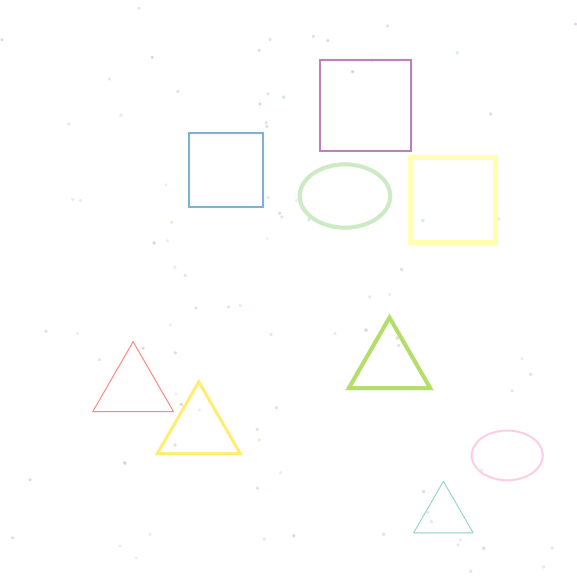[{"shape": "triangle", "thickness": 0.5, "radius": 0.3, "center": [0.768, 0.106]}, {"shape": "square", "thickness": 2.5, "radius": 0.37, "center": [0.783, 0.654]}, {"shape": "triangle", "thickness": 0.5, "radius": 0.4, "center": [0.231, 0.327]}, {"shape": "square", "thickness": 1, "radius": 0.32, "center": [0.392, 0.705]}, {"shape": "triangle", "thickness": 2, "radius": 0.41, "center": [0.674, 0.368]}, {"shape": "oval", "thickness": 1, "radius": 0.31, "center": [0.878, 0.21]}, {"shape": "square", "thickness": 1, "radius": 0.4, "center": [0.633, 0.817]}, {"shape": "oval", "thickness": 2, "radius": 0.39, "center": [0.597, 0.66]}, {"shape": "triangle", "thickness": 1.5, "radius": 0.41, "center": [0.344, 0.255]}]